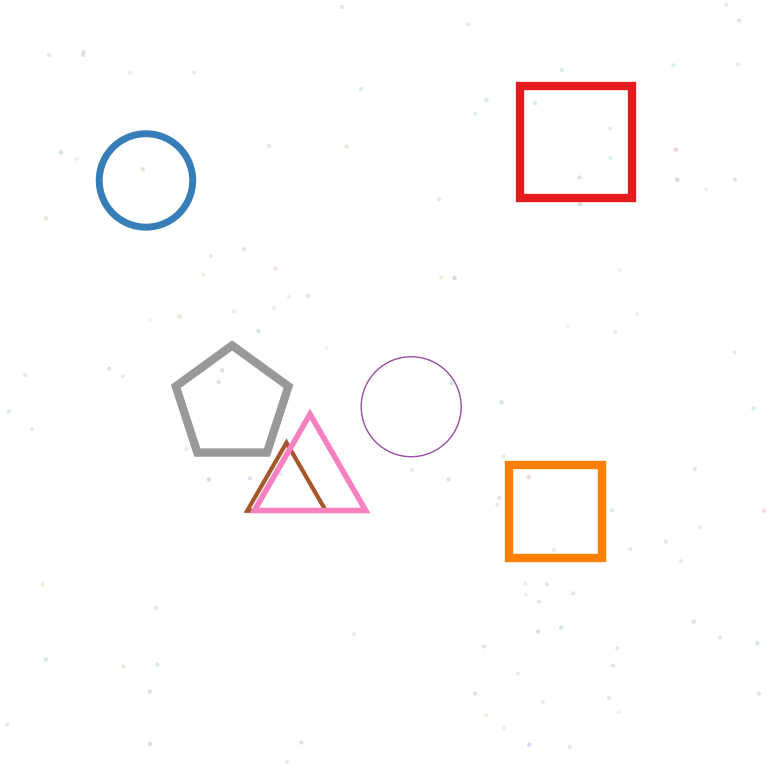[{"shape": "square", "thickness": 3, "radius": 0.36, "center": [0.748, 0.815]}, {"shape": "circle", "thickness": 2.5, "radius": 0.3, "center": [0.19, 0.766]}, {"shape": "circle", "thickness": 0.5, "radius": 0.32, "center": [0.534, 0.472]}, {"shape": "square", "thickness": 3, "radius": 0.3, "center": [0.721, 0.336]}, {"shape": "triangle", "thickness": 1.5, "radius": 0.29, "center": [0.372, 0.366]}, {"shape": "triangle", "thickness": 2, "radius": 0.42, "center": [0.403, 0.379]}, {"shape": "pentagon", "thickness": 3, "radius": 0.38, "center": [0.301, 0.474]}]